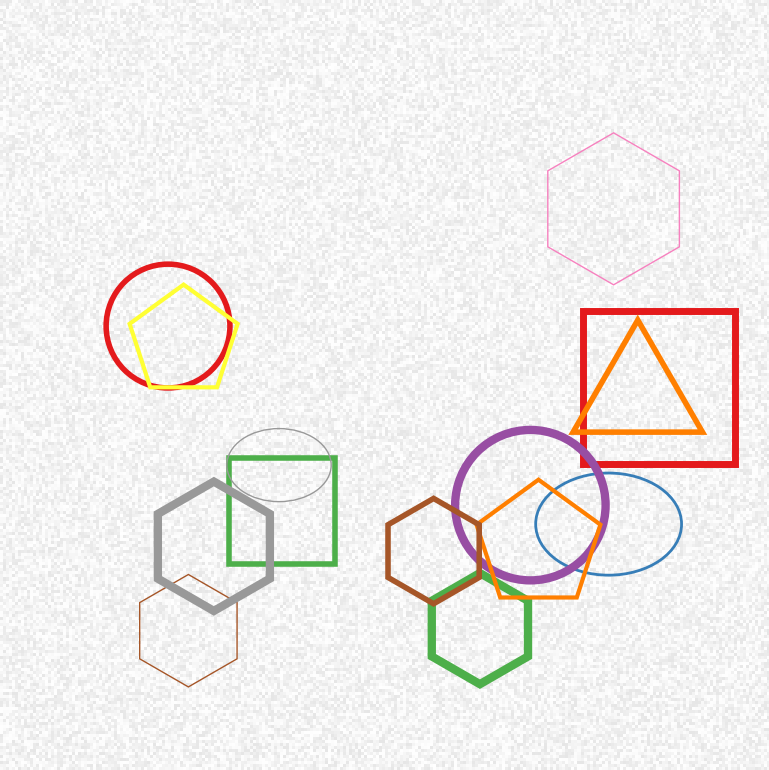[{"shape": "circle", "thickness": 2, "radius": 0.4, "center": [0.218, 0.577]}, {"shape": "square", "thickness": 2.5, "radius": 0.5, "center": [0.856, 0.497]}, {"shape": "oval", "thickness": 1, "radius": 0.47, "center": [0.79, 0.319]}, {"shape": "hexagon", "thickness": 3, "radius": 0.36, "center": [0.623, 0.184]}, {"shape": "square", "thickness": 2, "radius": 0.34, "center": [0.366, 0.336]}, {"shape": "circle", "thickness": 3, "radius": 0.49, "center": [0.689, 0.344]}, {"shape": "pentagon", "thickness": 1.5, "radius": 0.42, "center": [0.699, 0.292]}, {"shape": "triangle", "thickness": 2, "radius": 0.48, "center": [0.828, 0.487]}, {"shape": "pentagon", "thickness": 1.5, "radius": 0.37, "center": [0.238, 0.557]}, {"shape": "hexagon", "thickness": 2, "radius": 0.34, "center": [0.563, 0.284]}, {"shape": "hexagon", "thickness": 0.5, "radius": 0.37, "center": [0.245, 0.181]}, {"shape": "hexagon", "thickness": 0.5, "radius": 0.49, "center": [0.797, 0.729]}, {"shape": "oval", "thickness": 0.5, "radius": 0.34, "center": [0.362, 0.396]}, {"shape": "hexagon", "thickness": 3, "radius": 0.42, "center": [0.278, 0.291]}]